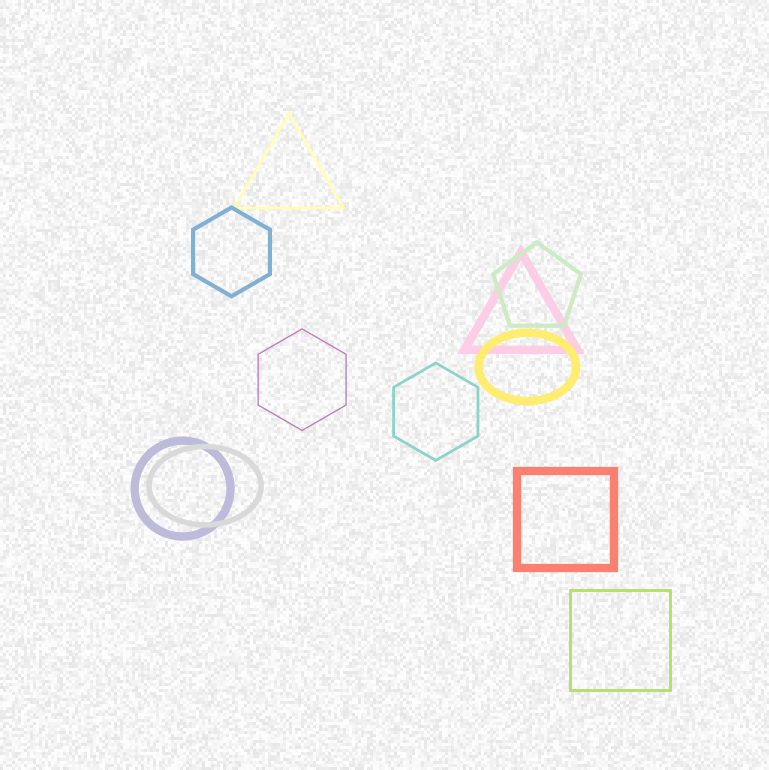[{"shape": "hexagon", "thickness": 1, "radius": 0.32, "center": [0.566, 0.465]}, {"shape": "triangle", "thickness": 1, "radius": 0.41, "center": [0.375, 0.771]}, {"shape": "circle", "thickness": 3, "radius": 0.31, "center": [0.237, 0.365]}, {"shape": "square", "thickness": 3, "radius": 0.31, "center": [0.734, 0.325]}, {"shape": "hexagon", "thickness": 1.5, "radius": 0.29, "center": [0.301, 0.673]}, {"shape": "square", "thickness": 1, "radius": 0.32, "center": [0.806, 0.168]}, {"shape": "triangle", "thickness": 3, "radius": 0.42, "center": [0.677, 0.588]}, {"shape": "oval", "thickness": 2, "radius": 0.36, "center": [0.266, 0.369]}, {"shape": "hexagon", "thickness": 0.5, "radius": 0.33, "center": [0.392, 0.507]}, {"shape": "pentagon", "thickness": 1.5, "radius": 0.3, "center": [0.697, 0.625]}, {"shape": "oval", "thickness": 3, "radius": 0.32, "center": [0.685, 0.524]}]